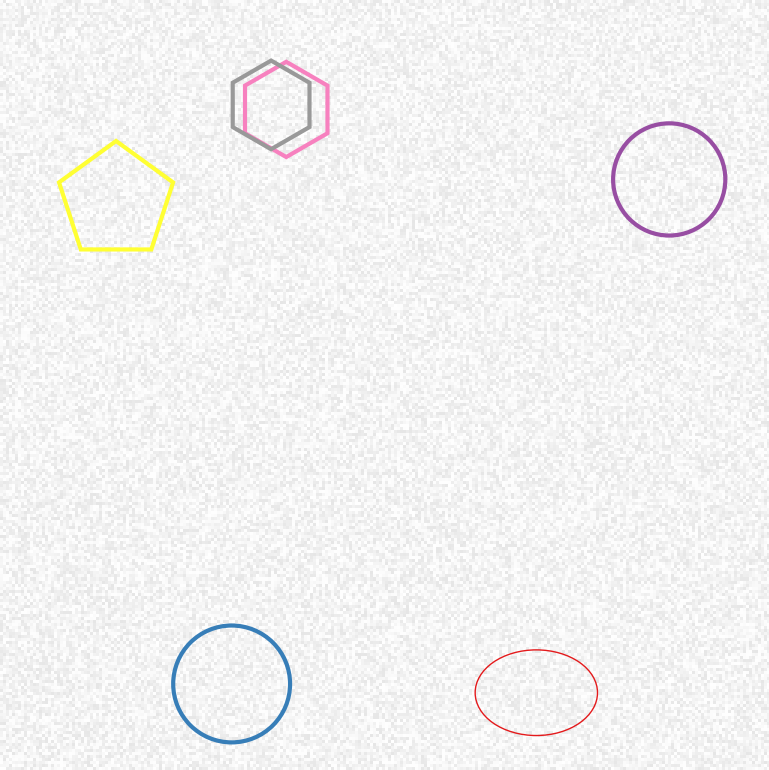[{"shape": "oval", "thickness": 0.5, "radius": 0.4, "center": [0.697, 0.1]}, {"shape": "circle", "thickness": 1.5, "radius": 0.38, "center": [0.301, 0.112]}, {"shape": "circle", "thickness": 1.5, "radius": 0.36, "center": [0.869, 0.767]}, {"shape": "pentagon", "thickness": 1.5, "radius": 0.39, "center": [0.151, 0.739]}, {"shape": "hexagon", "thickness": 1.5, "radius": 0.31, "center": [0.372, 0.858]}, {"shape": "hexagon", "thickness": 1.5, "radius": 0.29, "center": [0.352, 0.864]}]